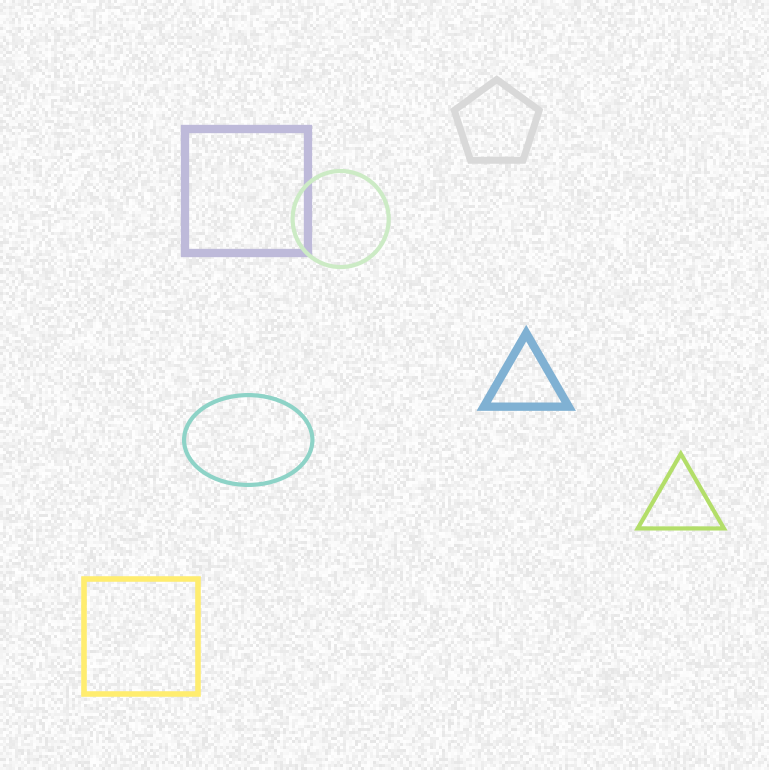[{"shape": "oval", "thickness": 1.5, "radius": 0.42, "center": [0.322, 0.429]}, {"shape": "square", "thickness": 3, "radius": 0.4, "center": [0.32, 0.752]}, {"shape": "triangle", "thickness": 3, "radius": 0.32, "center": [0.683, 0.504]}, {"shape": "triangle", "thickness": 1.5, "radius": 0.32, "center": [0.884, 0.346]}, {"shape": "pentagon", "thickness": 2.5, "radius": 0.29, "center": [0.645, 0.839]}, {"shape": "circle", "thickness": 1.5, "radius": 0.31, "center": [0.442, 0.716]}, {"shape": "square", "thickness": 2, "radius": 0.37, "center": [0.184, 0.173]}]